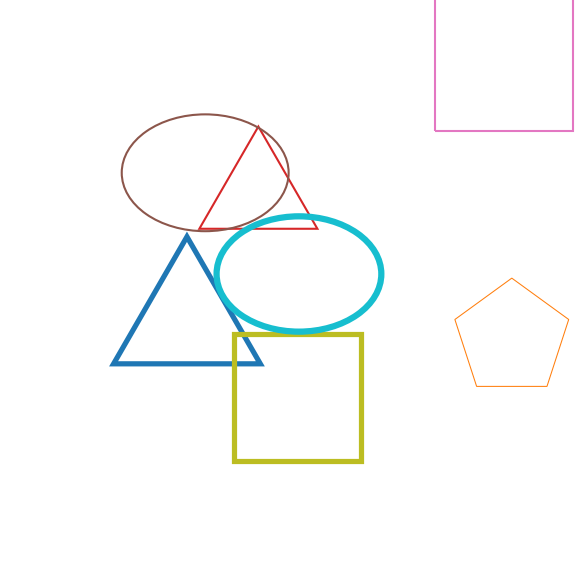[{"shape": "triangle", "thickness": 2.5, "radius": 0.73, "center": [0.324, 0.442]}, {"shape": "pentagon", "thickness": 0.5, "radius": 0.52, "center": [0.886, 0.414]}, {"shape": "triangle", "thickness": 1, "radius": 0.59, "center": [0.447, 0.662]}, {"shape": "oval", "thickness": 1, "radius": 0.72, "center": [0.355, 0.7]}, {"shape": "square", "thickness": 1, "radius": 0.6, "center": [0.872, 0.892]}, {"shape": "square", "thickness": 2.5, "radius": 0.55, "center": [0.516, 0.31]}, {"shape": "oval", "thickness": 3, "radius": 0.71, "center": [0.518, 0.525]}]